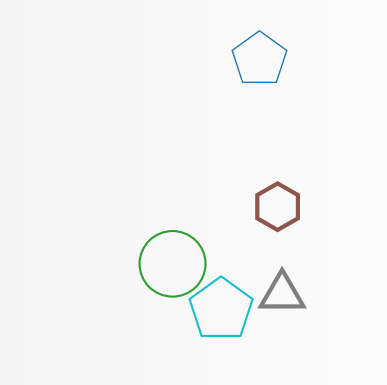[{"shape": "pentagon", "thickness": 1, "radius": 0.37, "center": [0.67, 0.846]}, {"shape": "circle", "thickness": 1.5, "radius": 0.43, "center": [0.445, 0.315]}, {"shape": "hexagon", "thickness": 3, "radius": 0.3, "center": [0.716, 0.463]}, {"shape": "triangle", "thickness": 3, "radius": 0.32, "center": [0.728, 0.236]}, {"shape": "pentagon", "thickness": 1.5, "radius": 0.43, "center": [0.57, 0.197]}]